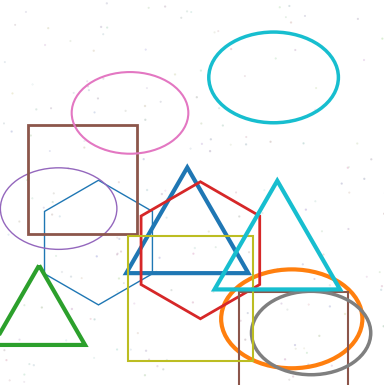[{"shape": "triangle", "thickness": 3, "radius": 0.92, "center": [0.486, 0.382]}, {"shape": "hexagon", "thickness": 1, "radius": 0.81, "center": [0.256, 0.37]}, {"shape": "oval", "thickness": 3, "radius": 0.92, "center": [0.758, 0.172]}, {"shape": "triangle", "thickness": 3, "radius": 0.69, "center": [0.102, 0.173]}, {"shape": "hexagon", "thickness": 2, "radius": 0.89, "center": [0.52, 0.35]}, {"shape": "oval", "thickness": 1, "radius": 0.76, "center": [0.152, 0.458]}, {"shape": "square", "thickness": 1.5, "radius": 0.71, "center": [0.763, 0.1]}, {"shape": "square", "thickness": 2, "radius": 0.7, "center": [0.214, 0.534]}, {"shape": "oval", "thickness": 1.5, "radius": 0.76, "center": [0.338, 0.707]}, {"shape": "oval", "thickness": 2.5, "radius": 0.77, "center": [0.808, 0.135]}, {"shape": "square", "thickness": 1.5, "radius": 0.81, "center": [0.495, 0.224]}, {"shape": "oval", "thickness": 2.5, "radius": 0.84, "center": [0.711, 0.799]}, {"shape": "triangle", "thickness": 3, "radius": 0.94, "center": [0.72, 0.342]}]